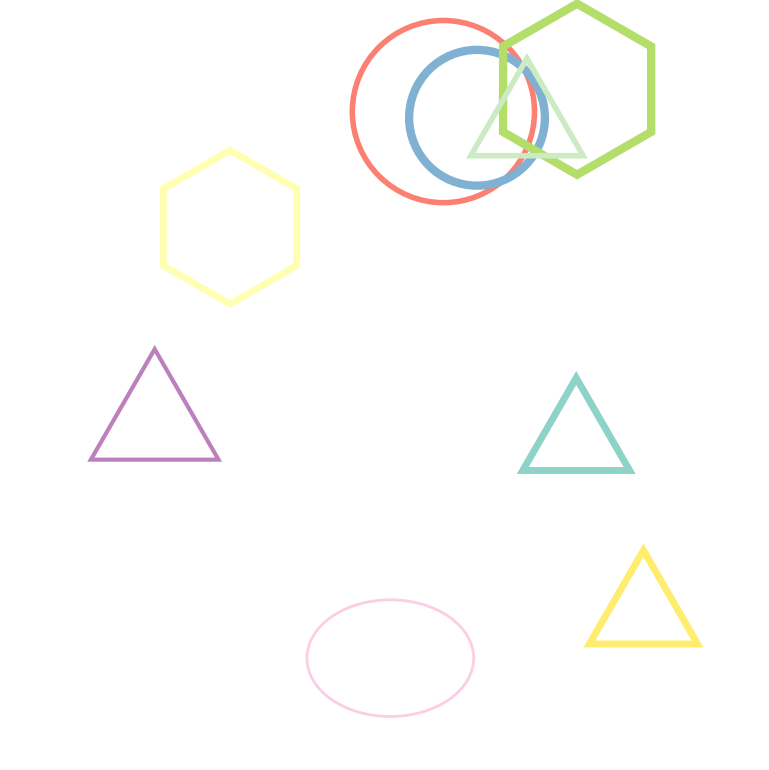[{"shape": "triangle", "thickness": 2.5, "radius": 0.4, "center": [0.748, 0.429]}, {"shape": "hexagon", "thickness": 2.5, "radius": 0.5, "center": [0.299, 0.705]}, {"shape": "circle", "thickness": 2, "radius": 0.59, "center": [0.576, 0.855]}, {"shape": "circle", "thickness": 3, "radius": 0.44, "center": [0.62, 0.847]}, {"shape": "hexagon", "thickness": 3, "radius": 0.56, "center": [0.749, 0.884]}, {"shape": "oval", "thickness": 1, "radius": 0.54, "center": [0.507, 0.145]}, {"shape": "triangle", "thickness": 1.5, "radius": 0.48, "center": [0.201, 0.451]}, {"shape": "triangle", "thickness": 2, "radius": 0.42, "center": [0.684, 0.84]}, {"shape": "triangle", "thickness": 2.5, "radius": 0.41, "center": [0.836, 0.204]}]